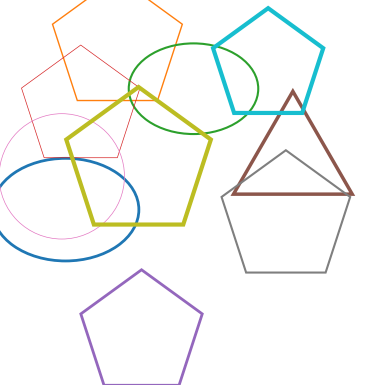[{"shape": "oval", "thickness": 2, "radius": 0.95, "center": [0.17, 0.455]}, {"shape": "pentagon", "thickness": 1, "radius": 0.89, "center": [0.305, 0.882]}, {"shape": "oval", "thickness": 1.5, "radius": 0.84, "center": [0.503, 0.77]}, {"shape": "pentagon", "thickness": 0.5, "radius": 0.81, "center": [0.21, 0.721]}, {"shape": "pentagon", "thickness": 2, "radius": 0.83, "center": [0.368, 0.133]}, {"shape": "triangle", "thickness": 2.5, "radius": 0.89, "center": [0.761, 0.585]}, {"shape": "circle", "thickness": 0.5, "radius": 0.81, "center": [0.161, 0.542]}, {"shape": "pentagon", "thickness": 1.5, "radius": 0.88, "center": [0.743, 0.434]}, {"shape": "pentagon", "thickness": 3, "radius": 0.99, "center": [0.36, 0.577]}, {"shape": "pentagon", "thickness": 3, "radius": 0.75, "center": [0.696, 0.828]}]